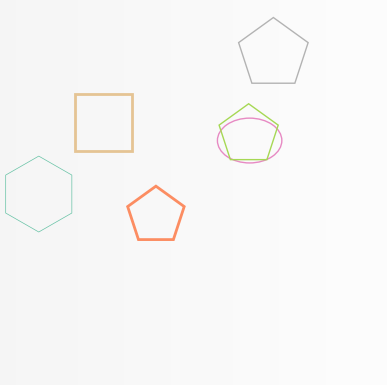[{"shape": "hexagon", "thickness": 0.5, "radius": 0.49, "center": [0.1, 0.496]}, {"shape": "pentagon", "thickness": 2, "radius": 0.38, "center": [0.402, 0.44]}, {"shape": "oval", "thickness": 1, "radius": 0.42, "center": [0.644, 0.635]}, {"shape": "pentagon", "thickness": 1, "radius": 0.4, "center": [0.642, 0.65]}, {"shape": "square", "thickness": 2, "radius": 0.37, "center": [0.266, 0.682]}, {"shape": "pentagon", "thickness": 1, "radius": 0.47, "center": [0.705, 0.86]}]